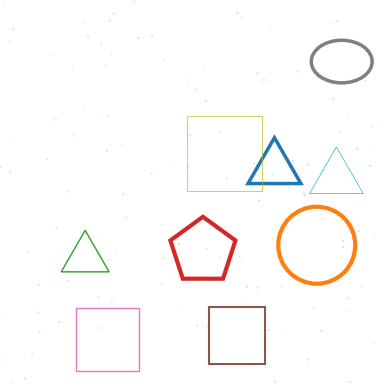[{"shape": "triangle", "thickness": 2.5, "radius": 0.4, "center": [0.713, 0.563]}, {"shape": "circle", "thickness": 3, "radius": 0.5, "center": [0.823, 0.363]}, {"shape": "triangle", "thickness": 1, "radius": 0.36, "center": [0.221, 0.33]}, {"shape": "pentagon", "thickness": 3, "radius": 0.44, "center": [0.527, 0.348]}, {"shape": "square", "thickness": 1.5, "radius": 0.37, "center": [0.615, 0.129]}, {"shape": "square", "thickness": 1, "radius": 0.41, "center": [0.279, 0.118]}, {"shape": "oval", "thickness": 2.5, "radius": 0.4, "center": [0.888, 0.84]}, {"shape": "square", "thickness": 0.5, "radius": 0.49, "center": [0.584, 0.6]}, {"shape": "triangle", "thickness": 0.5, "radius": 0.4, "center": [0.874, 0.537]}]